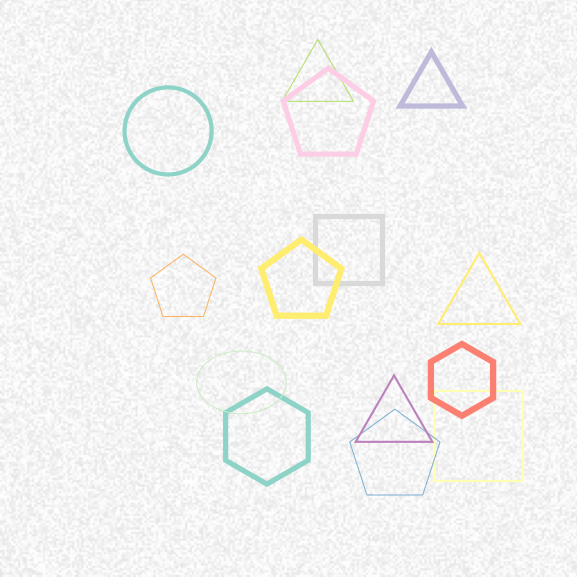[{"shape": "circle", "thickness": 2, "radius": 0.38, "center": [0.291, 0.772]}, {"shape": "hexagon", "thickness": 2.5, "radius": 0.41, "center": [0.462, 0.243]}, {"shape": "square", "thickness": 1, "radius": 0.39, "center": [0.829, 0.244]}, {"shape": "triangle", "thickness": 2.5, "radius": 0.31, "center": [0.747, 0.847]}, {"shape": "hexagon", "thickness": 3, "radius": 0.31, "center": [0.8, 0.341]}, {"shape": "pentagon", "thickness": 0.5, "radius": 0.41, "center": [0.684, 0.208]}, {"shape": "pentagon", "thickness": 0.5, "radius": 0.3, "center": [0.317, 0.499]}, {"shape": "triangle", "thickness": 0.5, "radius": 0.36, "center": [0.55, 0.859]}, {"shape": "pentagon", "thickness": 2.5, "radius": 0.41, "center": [0.569, 0.799]}, {"shape": "square", "thickness": 2.5, "radius": 0.29, "center": [0.604, 0.567]}, {"shape": "triangle", "thickness": 1, "radius": 0.38, "center": [0.682, 0.272]}, {"shape": "oval", "thickness": 0.5, "radius": 0.39, "center": [0.418, 0.337]}, {"shape": "triangle", "thickness": 1, "radius": 0.41, "center": [0.83, 0.479]}, {"shape": "pentagon", "thickness": 3, "radius": 0.36, "center": [0.522, 0.511]}]